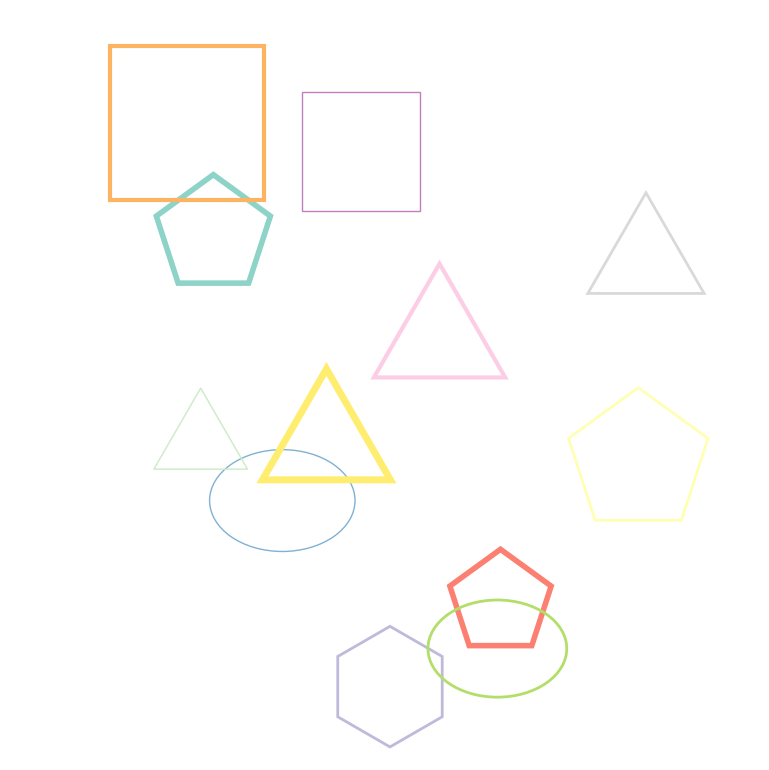[{"shape": "pentagon", "thickness": 2, "radius": 0.39, "center": [0.277, 0.695]}, {"shape": "pentagon", "thickness": 1, "radius": 0.48, "center": [0.829, 0.401]}, {"shape": "hexagon", "thickness": 1, "radius": 0.39, "center": [0.506, 0.108]}, {"shape": "pentagon", "thickness": 2, "radius": 0.35, "center": [0.65, 0.217]}, {"shape": "oval", "thickness": 0.5, "radius": 0.47, "center": [0.367, 0.35]}, {"shape": "square", "thickness": 1.5, "radius": 0.5, "center": [0.242, 0.84]}, {"shape": "oval", "thickness": 1, "radius": 0.45, "center": [0.646, 0.158]}, {"shape": "triangle", "thickness": 1.5, "radius": 0.49, "center": [0.571, 0.559]}, {"shape": "triangle", "thickness": 1, "radius": 0.44, "center": [0.839, 0.663]}, {"shape": "square", "thickness": 0.5, "radius": 0.39, "center": [0.469, 0.803]}, {"shape": "triangle", "thickness": 0.5, "radius": 0.35, "center": [0.261, 0.426]}, {"shape": "triangle", "thickness": 2.5, "radius": 0.48, "center": [0.424, 0.425]}]